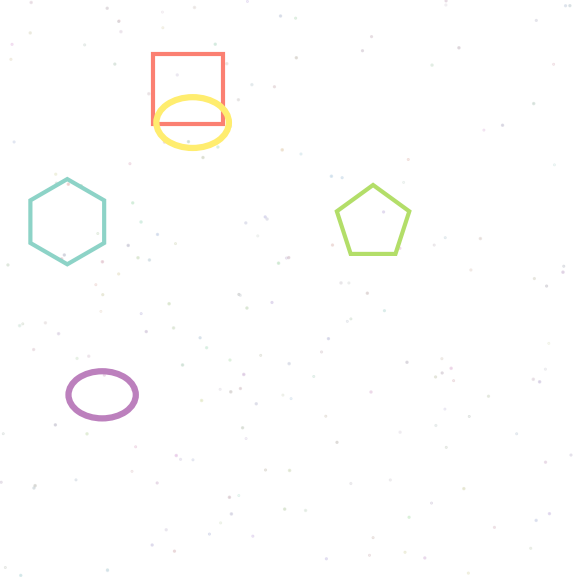[{"shape": "hexagon", "thickness": 2, "radius": 0.37, "center": [0.116, 0.615]}, {"shape": "square", "thickness": 2, "radius": 0.3, "center": [0.325, 0.845]}, {"shape": "pentagon", "thickness": 2, "radius": 0.33, "center": [0.646, 0.613]}, {"shape": "oval", "thickness": 3, "radius": 0.29, "center": [0.177, 0.315]}, {"shape": "oval", "thickness": 3, "radius": 0.31, "center": [0.334, 0.787]}]